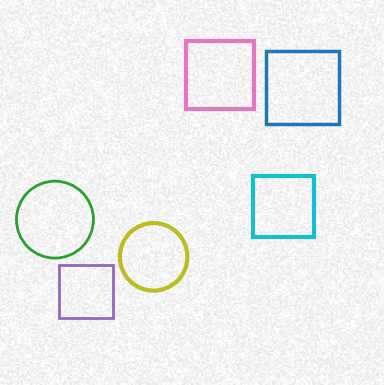[{"shape": "square", "thickness": 2.5, "radius": 0.48, "center": [0.786, 0.773]}, {"shape": "circle", "thickness": 2, "radius": 0.5, "center": [0.143, 0.43]}, {"shape": "square", "thickness": 2, "radius": 0.35, "center": [0.223, 0.244]}, {"shape": "square", "thickness": 3, "radius": 0.44, "center": [0.571, 0.804]}, {"shape": "circle", "thickness": 3, "radius": 0.44, "center": [0.399, 0.333]}, {"shape": "square", "thickness": 3, "radius": 0.4, "center": [0.736, 0.463]}]